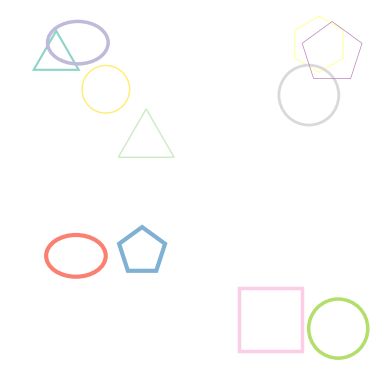[{"shape": "triangle", "thickness": 1.5, "radius": 0.34, "center": [0.146, 0.852]}, {"shape": "hexagon", "thickness": 1, "radius": 0.36, "center": [0.829, 0.885]}, {"shape": "oval", "thickness": 2.5, "radius": 0.39, "center": [0.202, 0.889]}, {"shape": "oval", "thickness": 3, "radius": 0.39, "center": [0.197, 0.335]}, {"shape": "pentagon", "thickness": 3, "radius": 0.31, "center": [0.369, 0.347]}, {"shape": "circle", "thickness": 2.5, "radius": 0.38, "center": [0.879, 0.147]}, {"shape": "square", "thickness": 2.5, "radius": 0.41, "center": [0.702, 0.17]}, {"shape": "circle", "thickness": 2, "radius": 0.39, "center": [0.802, 0.753]}, {"shape": "pentagon", "thickness": 0.5, "radius": 0.41, "center": [0.863, 0.862]}, {"shape": "triangle", "thickness": 1, "radius": 0.42, "center": [0.38, 0.633]}, {"shape": "circle", "thickness": 1, "radius": 0.31, "center": [0.275, 0.768]}]